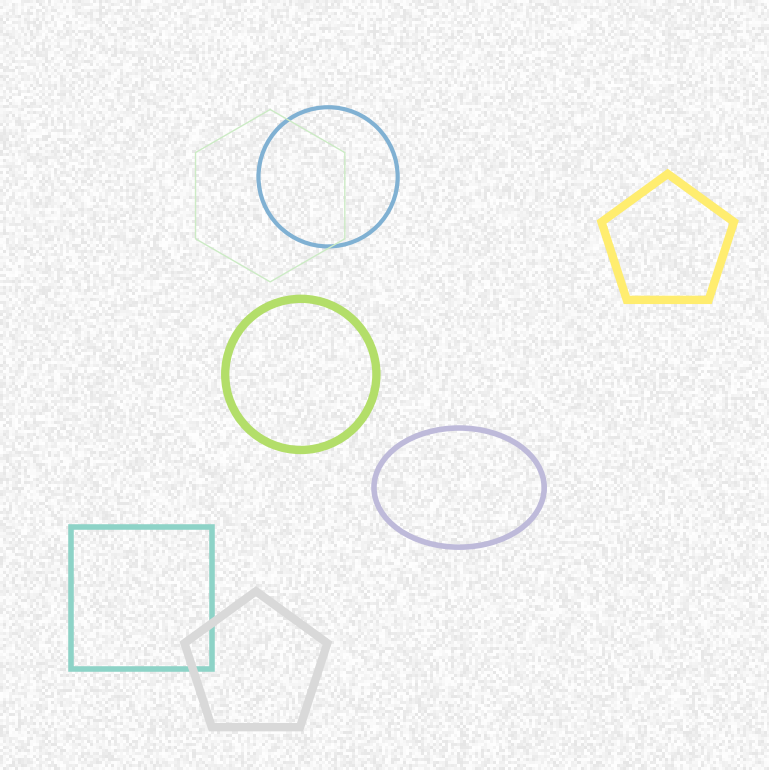[{"shape": "square", "thickness": 2, "radius": 0.46, "center": [0.184, 0.223]}, {"shape": "oval", "thickness": 2, "radius": 0.55, "center": [0.596, 0.367]}, {"shape": "circle", "thickness": 1.5, "radius": 0.45, "center": [0.426, 0.77]}, {"shape": "circle", "thickness": 3, "radius": 0.49, "center": [0.391, 0.514]}, {"shape": "pentagon", "thickness": 3, "radius": 0.49, "center": [0.332, 0.135]}, {"shape": "hexagon", "thickness": 0.5, "radius": 0.56, "center": [0.351, 0.746]}, {"shape": "pentagon", "thickness": 3, "radius": 0.45, "center": [0.867, 0.684]}]